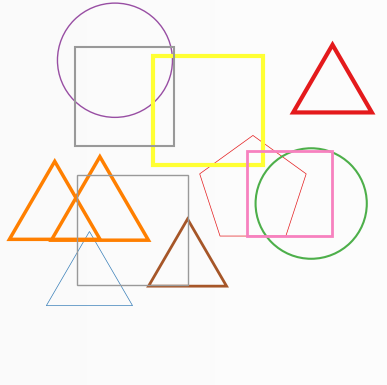[{"shape": "triangle", "thickness": 3, "radius": 0.59, "center": [0.858, 0.767]}, {"shape": "pentagon", "thickness": 0.5, "radius": 0.72, "center": [0.653, 0.504]}, {"shape": "triangle", "thickness": 0.5, "radius": 0.64, "center": [0.231, 0.27]}, {"shape": "circle", "thickness": 1.5, "radius": 0.72, "center": [0.803, 0.471]}, {"shape": "circle", "thickness": 1, "radius": 0.74, "center": [0.297, 0.844]}, {"shape": "triangle", "thickness": 2.5, "radius": 0.68, "center": [0.141, 0.446]}, {"shape": "triangle", "thickness": 2.5, "radius": 0.72, "center": [0.258, 0.448]}, {"shape": "square", "thickness": 3, "radius": 0.71, "center": [0.537, 0.713]}, {"shape": "triangle", "thickness": 2, "radius": 0.58, "center": [0.484, 0.315]}, {"shape": "square", "thickness": 2, "radius": 0.55, "center": [0.747, 0.498]}, {"shape": "square", "thickness": 1, "radius": 0.72, "center": [0.342, 0.403]}, {"shape": "square", "thickness": 1.5, "radius": 0.64, "center": [0.321, 0.75]}]